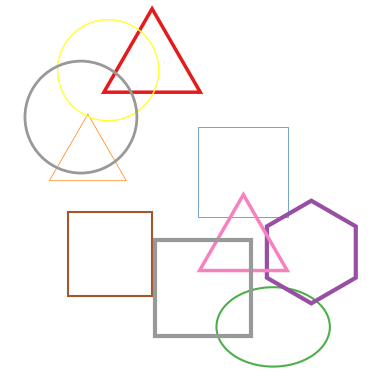[{"shape": "triangle", "thickness": 2.5, "radius": 0.72, "center": [0.395, 0.833]}, {"shape": "square", "thickness": 0.5, "radius": 0.58, "center": [0.631, 0.554]}, {"shape": "oval", "thickness": 1.5, "radius": 0.74, "center": [0.71, 0.151]}, {"shape": "hexagon", "thickness": 3, "radius": 0.67, "center": [0.809, 0.345]}, {"shape": "triangle", "thickness": 0.5, "radius": 0.58, "center": [0.228, 0.588]}, {"shape": "circle", "thickness": 1, "radius": 0.66, "center": [0.281, 0.818]}, {"shape": "square", "thickness": 1.5, "radius": 0.54, "center": [0.286, 0.341]}, {"shape": "triangle", "thickness": 2.5, "radius": 0.66, "center": [0.632, 0.363]}, {"shape": "circle", "thickness": 2, "radius": 0.73, "center": [0.21, 0.696]}, {"shape": "square", "thickness": 3, "radius": 0.62, "center": [0.527, 0.252]}]